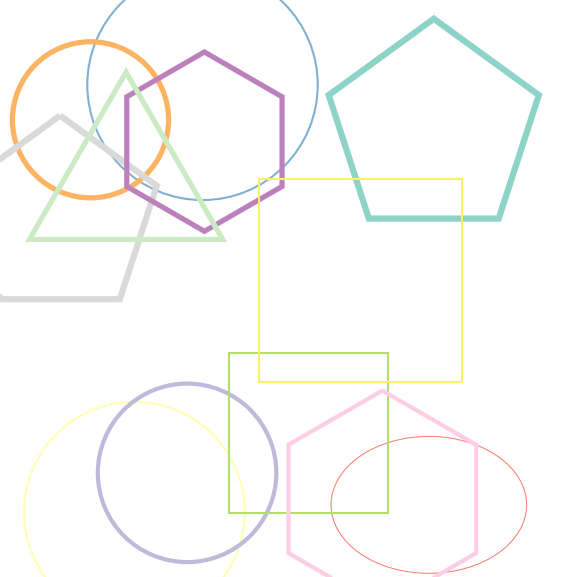[{"shape": "pentagon", "thickness": 3, "radius": 0.96, "center": [0.751, 0.775]}, {"shape": "circle", "thickness": 1, "radius": 0.96, "center": [0.233, 0.112]}, {"shape": "circle", "thickness": 2, "radius": 0.77, "center": [0.324, 0.18]}, {"shape": "oval", "thickness": 0.5, "radius": 0.85, "center": [0.743, 0.125]}, {"shape": "circle", "thickness": 1, "radius": 1.0, "center": [0.351, 0.852]}, {"shape": "circle", "thickness": 2.5, "radius": 0.68, "center": [0.157, 0.792]}, {"shape": "square", "thickness": 1, "radius": 0.69, "center": [0.534, 0.25]}, {"shape": "hexagon", "thickness": 2, "radius": 0.94, "center": [0.662, 0.135]}, {"shape": "pentagon", "thickness": 3, "radius": 0.88, "center": [0.104, 0.623]}, {"shape": "hexagon", "thickness": 2.5, "radius": 0.78, "center": [0.354, 0.754]}, {"shape": "triangle", "thickness": 2.5, "radius": 0.97, "center": [0.218, 0.681]}, {"shape": "square", "thickness": 1, "radius": 0.88, "center": [0.624, 0.513]}]